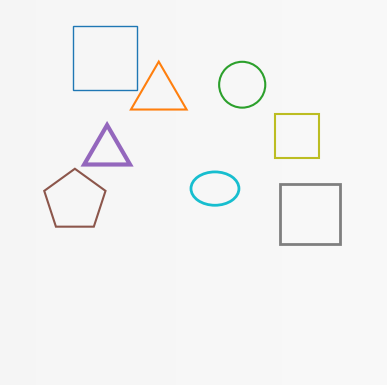[{"shape": "square", "thickness": 1, "radius": 0.41, "center": [0.27, 0.849]}, {"shape": "triangle", "thickness": 1.5, "radius": 0.41, "center": [0.41, 0.757]}, {"shape": "circle", "thickness": 1.5, "radius": 0.3, "center": [0.625, 0.78]}, {"shape": "triangle", "thickness": 3, "radius": 0.34, "center": [0.276, 0.607]}, {"shape": "pentagon", "thickness": 1.5, "radius": 0.42, "center": [0.193, 0.479]}, {"shape": "square", "thickness": 2, "radius": 0.39, "center": [0.8, 0.444]}, {"shape": "square", "thickness": 1.5, "radius": 0.29, "center": [0.767, 0.647]}, {"shape": "oval", "thickness": 2, "radius": 0.31, "center": [0.555, 0.51]}]